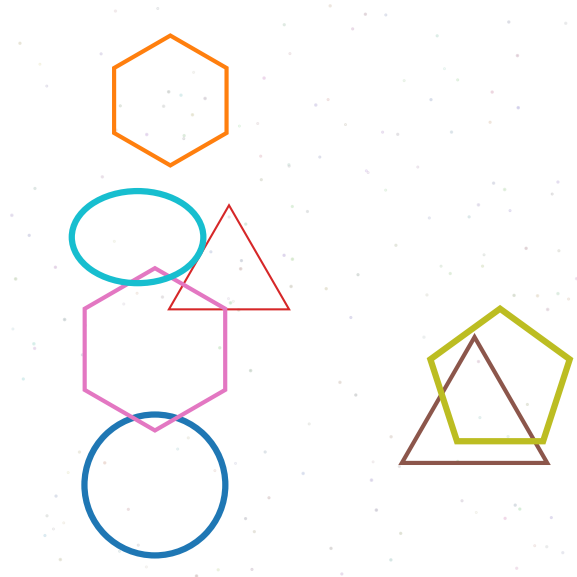[{"shape": "circle", "thickness": 3, "radius": 0.61, "center": [0.268, 0.159]}, {"shape": "hexagon", "thickness": 2, "radius": 0.56, "center": [0.295, 0.825]}, {"shape": "triangle", "thickness": 1, "radius": 0.6, "center": [0.397, 0.524]}, {"shape": "triangle", "thickness": 2, "radius": 0.73, "center": [0.822, 0.27]}, {"shape": "hexagon", "thickness": 2, "radius": 0.7, "center": [0.268, 0.394]}, {"shape": "pentagon", "thickness": 3, "radius": 0.63, "center": [0.866, 0.338]}, {"shape": "oval", "thickness": 3, "radius": 0.57, "center": [0.238, 0.589]}]